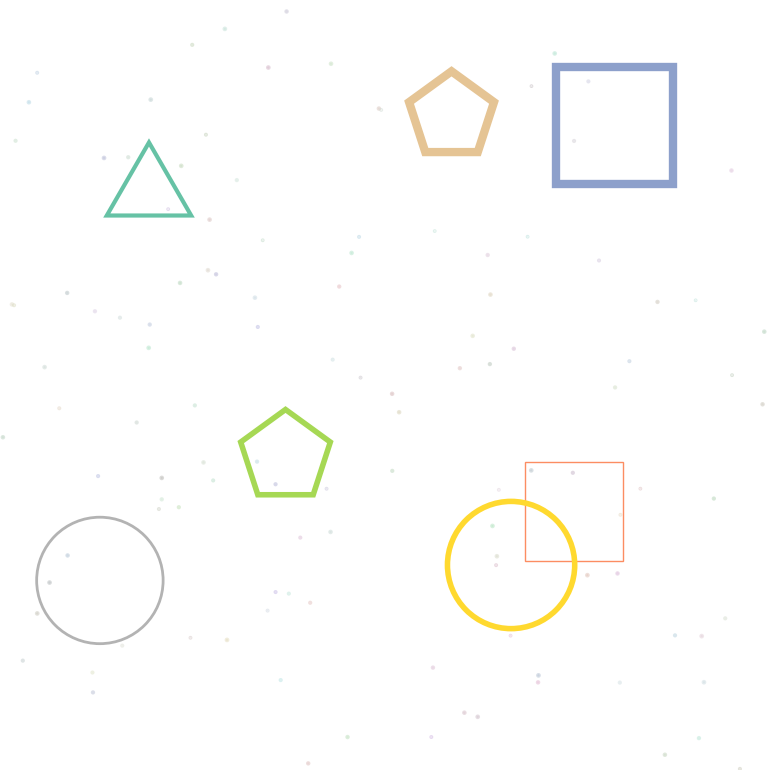[{"shape": "triangle", "thickness": 1.5, "radius": 0.32, "center": [0.193, 0.752]}, {"shape": "square", "thickness": 0.5, "radius": 0.32, "center": [0.746, 0.335]}, {"shape": "square", "thickness": 3, "radius": 0.38, "center": [0.798, 0.837]}, {"shape": "pentagon", "thickness": 2, "radius": 0.31, "center": [0.371, 0.407]}, {"shape": "circle", "thickness": 2, "radius": 0.41, "center": [0.664, 0.266]}, {"shape": "pentagon", "thickness": 3, "radius": 0.29, "center": [0.586, 0.849]}, {"shape": "circle", "thickness": 1, "radius": 0.41, "center": [0.13, 0.246]}]